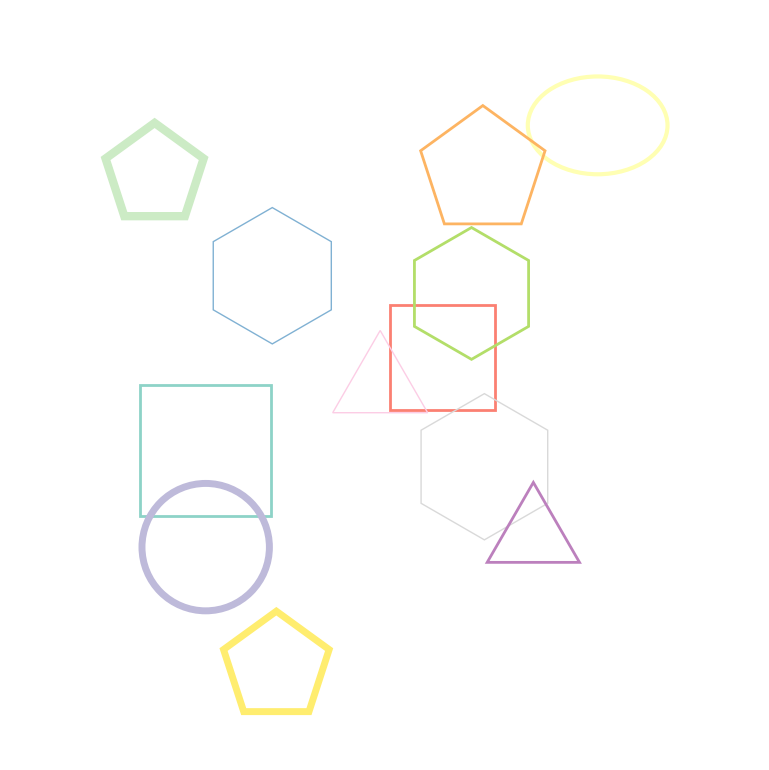[{"shape": "square", "thickness": 1, "radius": 0.43, "center": [0.267, 0.415]}, {"shape": "oval", "thickness": 1.5, "radius": 0.45, "center": [0.776, 0.837]}, {"shape": "circle", "thickness": 2.5, "radius": 0.41, "center": [0.267, 0.289]}, {"shape": "square", "thickness": 1, "radius": 0.34, "center": [0.575, 0.536]}, {"shape": "hexagon", "thickness": 0.5, "radius": 0.44, "center": [0.354, 0.642]}, {"shape": "pentagon", "thickness": 1, "radius": 0.42, "center": [0.627, 0.778]}, {"shape": "hexagon", "thickness": 1, "radius": 0.43, "center": [0.612, 0.619]}, {"shape": "triangle", "thickness": 0.5, "radius": 0.36, "center": [0.494, 0.5]}, {"shape": "hexagon", "thickness": 0.5, "radius": 0.47, "center": [0.629, 0.394]}, {"shape": "triangle", "thickness": 1, "radius": 0.35, "center": [0.693, 0.304]}, {"shape": "pentagon", "thickness": 3, "radius": 0.33, "center": [0.201, 0.773]}, {"shape": "pentagon", "thickness": 2.5, "radius": 0.36, "center": [0.359, 0.134]}]